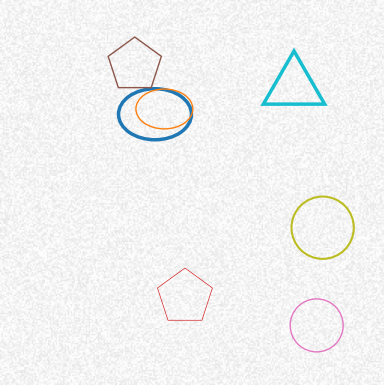[{"shape": "oval", "thickness": 2.5, "radius": 0.47, "center": [0.403, 0.703]}, {"shape": "oval", "thickness": 1, "radius": 0.37, "center": [0.427, 0.717]}, {"shape": "pentagon", "thickness": 0.5, "radius": 0.38, "center": [0.48, 0.229]}, {"shape": "pentagon", "thickness": 1, "radius": 0.36, "center": [0.35, 0.831]}, {"shape": "circle", "thickness": 1, "radius": 0.34, "center": [0.823, 0.155]}, {"shape": "circle", "thickness": 1.5, "radius": 0.4, "center": [0.838, 0.409]}, {"shape": "triangle", "thickness": 2.5, "radius": 0.46, "center": [0.764, 0.776]}]